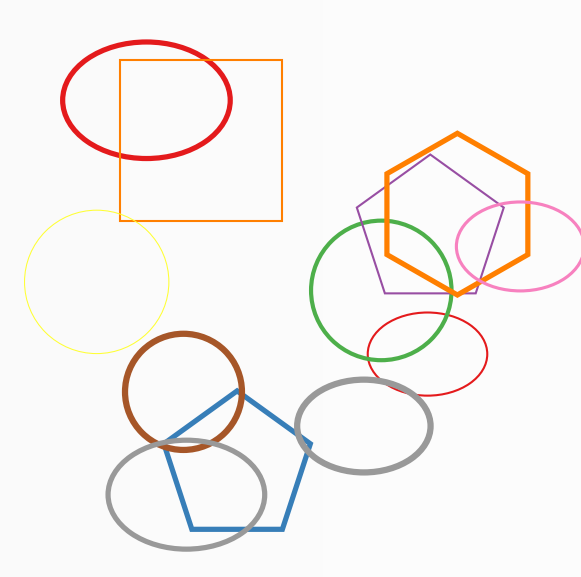[{"shape": "oval", "thickness": 2.5, "radius": 0.72, "center": [0.252, 0.826]}, {"shape": "oval", "thickness": 1, "radius": 0.51, "center": [0.735, 0.386]}, {"shape": "pentagon", "thickness": 2.5, "radius": 0.66, "center": [0.408, 0.19]}, {"shape": "circle", "thickness": 2, "radius": 0.6, "center": [0.656, 0.496]}, {"shape": "pentagon", "thickness": 1, "radius": 0.66, "center": [0.74, 0.599]}, {"shape": "square", "thickness": 1, "radius": 0.7, "center": [0.346, 0.756]}, {"shape": "hexagon", "thickness": 2.5, "radius": 0.7, "center": [0.787, 0.628]}, {"shape": "circle", "thickness": 0.5, "radius": 0.62, "center": [0.166, 0.511]}, {"shape": "circle", "thickness": 3, "radius": 0.5, "center": [0.316, 0.321]}, {"shape": "oval", "thickness": 1.5, "radius": 0.55, "center": [0.895, 0.572]}, {"shape": "oval", "thickness": 2.5, "radius": 0.67, "center": [0.321, 0.143]}, {"shape": "oval", "thickness": 3, "radius": 0.57, "center": [0.626, 0.261]}]